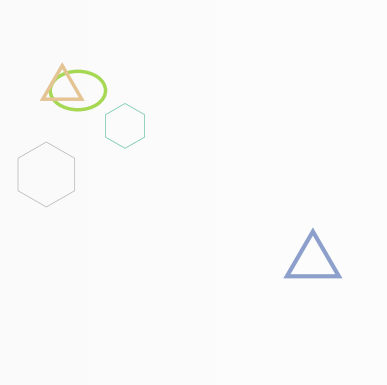[{"shape": "hexagon", "thickness": 0.5, "radius": 0.29, "center": [0.323, 0.673]}, {"shape": "triangle", "thickness": 3, "radius": 0.39, "center": [0.807, 0.321]}, {"shape": "oval", "thickness": 2.5, "radius": 0.36, "center": [0.201, 0.765]}, {"shape": "triangle", "thickness": 2.5, "radius": 0.29, "center": [0.161, 0.771]}, {"shape": "hexagon", "thickness": 0.5, "radius": 0.42, "center": [0.12, 0.547]}]